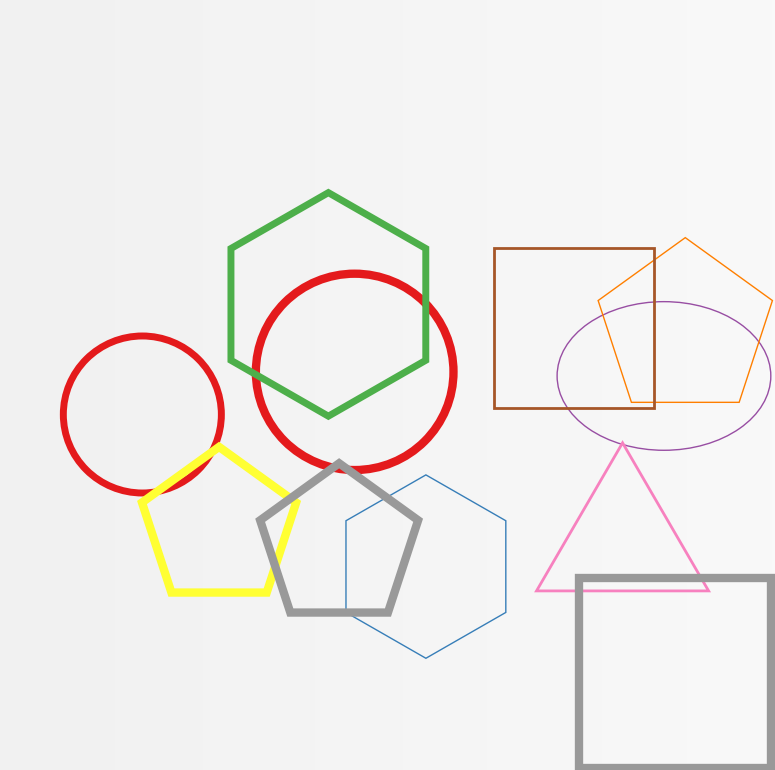[{"shape": "circle", "thickness": 3, "radius": 0.64, "center": [0.458, 0.517]}, {"shape": "circle", "thickness": 2.5, "radius": 0.51, "center": [0.184, 0.462]}, {"shape": "hexagon", "thickness": 0.5, "radius": 0.6, "center": [0.55, 0.264]}, {"shape": "hexagon", "thickness": 2.5, "radius": 0.73, "center": [0.424, 0.605]}, {"shape": "oval", "thickness": 0.5, "radius": 0.69, "center": [0.857, 0.512]}, {"shape": "pentagon", "thickness": 0.5, "radius": 0.59, "center": [0.884, 0.573]}, {"shape": "pentagon", "thickness": 3, "radius": 0.52, "center": [0.283, 0.315]}, {"shape": "square", "thickness": 1, "radius": 0.52, "center": [0.741, 0.574]}, {"shape": "triangle", "thickness": 1, "radius": 0.64, "center": [0.803, 0.297]}, {"shape": "pentagon", "thickness": 3, "radius": 0.54, "center": [0.438, 0.291]}, {"shape": "square", "thickness": 3, "radius": 0.62, "center": [0.871, 0.126]}]